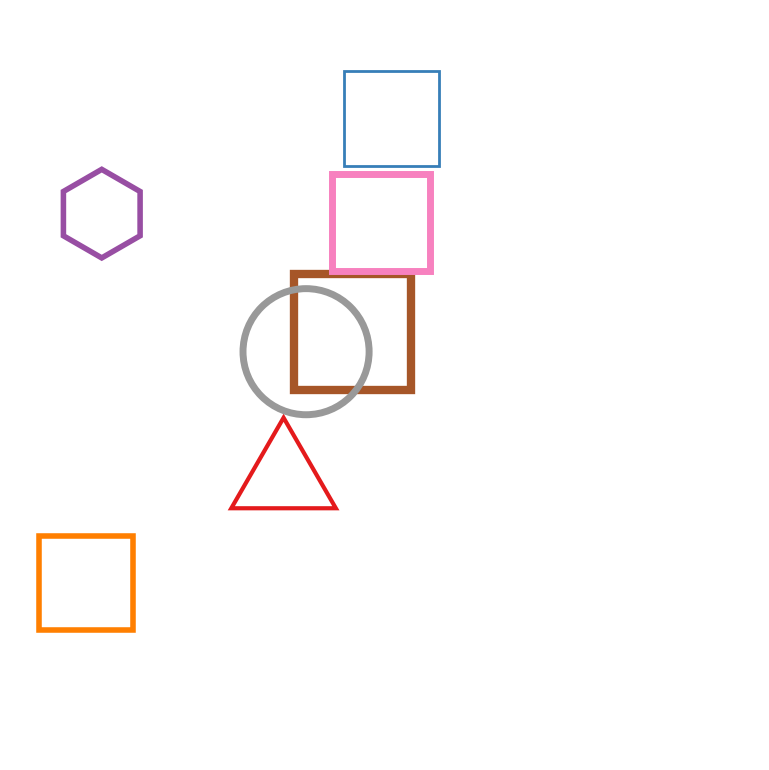[{"shape": "triangle", "thickness": 1.5, "radius": 0.39, "center": [0.368, 0.379]}, {"shape": "square", "thickness": 1, "radius": 0.31, "center": [0.509, 0.845]}, {"shape": "hexagon", "thickness": 2, "radius": 0.29, "center": [0.132, 0.723]}, {"shape": "square", "thickness": 2, "radius": 0.3, "center": [0.112, 0.243]}, {"shape": "square", "thickness": 3, "radius": 0.38, "center": [0.458, 0.569]}, {"shape": "square", "thickness": 2.5, "radius": 0.32, "center": [0.495, 0.711]}, {"shape": "circle", "thickness": 2.5, "radius": 0.41, "center": [0.397, 0.543]}]